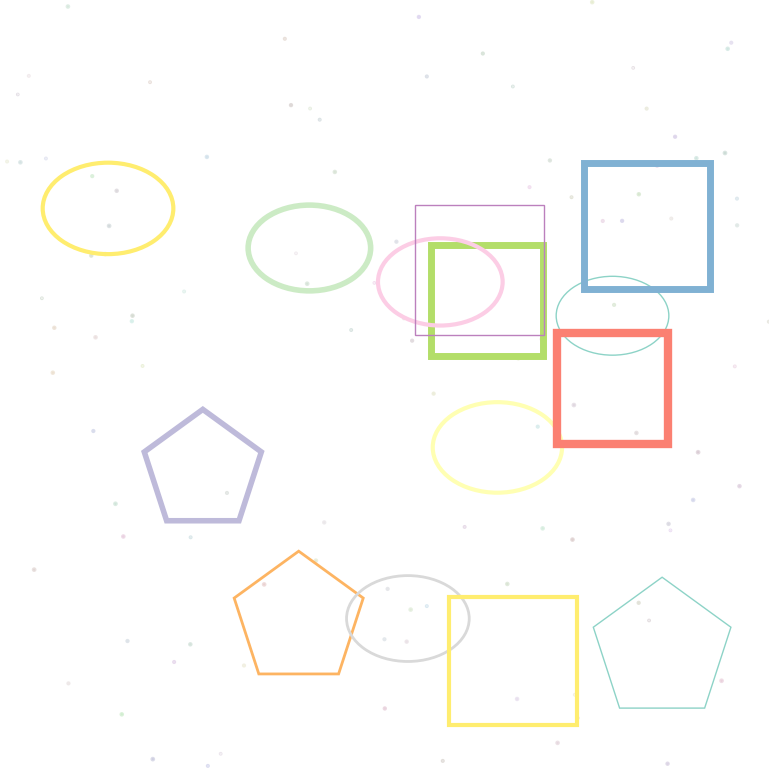[{"shape": "pentagon", "thickness": 0.5, "radius": 0.47, "center": [0.86, 0.156]}, {"shape": "oval", "thickness": 0.5, "radius": 0.37, "center": [0.795, 0.59]}, {"shape": "oval", "thickness": 1.5, "radius": 0.42, "center": [0.646, 0.419]}, {"shape": "pentagon", "thickness": 2, "radius": 0.4, "center": [0.263, 0.388]}, {"shape": "square", "thickness": 3, "radius": 0.36, "center": [0.796, 0.496]}, {"shape": "square", "thickness": 2.5, "radius": 0.41, "center": [0.84, 0.706]}, {"shape": "pentagon", "thickness": 1, "radius": 0.44, "center": [0.388, 0.196]}, {"shape": "square", "thickness": 2.5, "radius": 0.36, "center": [0.632, 0.61]}, {"shape": "oval", "thickness": 1.5, "radius": 0.4, "center": [0.572, 0.634]}, {"shape": "oval", "thickness": 1, "radius": 0.4, "center": [0.53, 0.197]}, {"shape": "square", "thickness": 0.5, "radius": 0.42, "center": [0.622, 0.65]}, {"shape": "oval", "thickness": 2, "radius": 0.4, "center": [0.402, 0.678]}, {"shape": "square", "thickness": 1.5, "radius": 0.41, "center": [0.666, 0.141]}, {"shape": "oval", "thickness": 1.5, "radius": 0.42, "center": [0.14, 0.729]}]